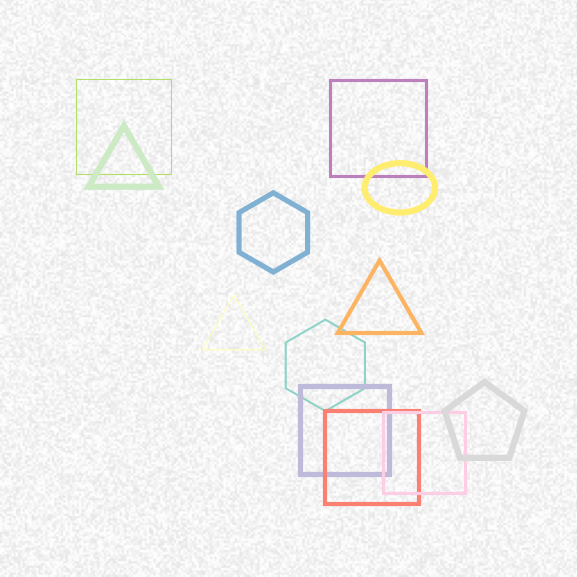[{"shape": "hexagon", "thickness": 1, "radius": 0.4, "center": [0.563, 0.366]}, {"shape": "triangle", "thickness": 0.5, "radius": 0.32, "center": [0.405, 0.425]}, {"shape": "square", "thickness": 2.5, "radius": 0.38, "center": [0.597, 0.255]}, {"shape": "square", "thickness": 2, "radius": 0.4, "center": [0.644, 0.207]}, {"shape": "hexagon", "thickness": 2.5, "radius": 0.34, "center": [0.473, 0.597]}, {"shape": "triangle", "thickness": 2, "radius": 0.42, "center": [0.657, 0.464]}, {"shape": "square", "thickness": 0.5, "radius": 0.41, "center": [0.215, 0.781]}, {"shape": "square", "thickness": 1.5, "radius": 0.35, "center": [0.734, 0.216]}, {"shape": "pentagon", "thickness": 3, "radius": 0.36, "center": [0.839, 0.265]}, {"shape": "square", "thickness": 1.5, "radius": 0.41, "center": [0.654, 0.777]}, {"shape": "triangle", "thickness": 3, "radius": 0.35, "center": [0.215, 0.711]}, {"shape": "oval", "thickness": 3, "radius": 0.31, "center": [0.692, 0.674]}]